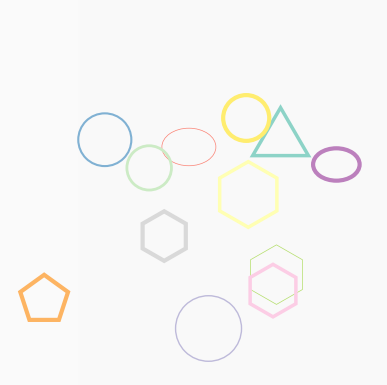[{"shape": "triangle", "thickness": 2.5, "radius": 0.42, "center": [0.724, 0.637]}, {"shape": "hexagon", "thickness": 2.5, "radius": 0.43, "center": [0.641, 0.495]}, {"shape": "circle", "thickness": 1, "radius": 0.43, "center": [0.538, 0.147]}, {"shape": "oval", "thickness": 0.5, "radius": 0.35, "center": [0.487, 0.618]}, {"shape": "circle", "thickness": 1.5, "radius": 0.34, "center": [0.27, 0.637]}, {"shape": "pentagon", "thickness": 3, "radius": 0.32, "center": [0.114, 0.221]}, {"shape": "hexagon", "thickness": 0.5, "radius": 0.39, "center": [0.713, 0.287]}, {"shape": "hexagon", "thickness": 2.5, "radius": 0.34, "center": [0.705, 0.245]}, {"shape": "hexagon", "thickness": 3, "radius": 0.32, "center": [0.424, 0.387]}, {"shape": "oval", "thickness": 3, "radius": 0.3, "center": [0.868, 0.573]}, {"shape": "circle", "thickness": 2, "radius": 0.29, "center": [0.385, 0.564]}, {"shape": "circle", "thickness": 3, "radius": 0.3, "center": [0.635, 0.694]}]